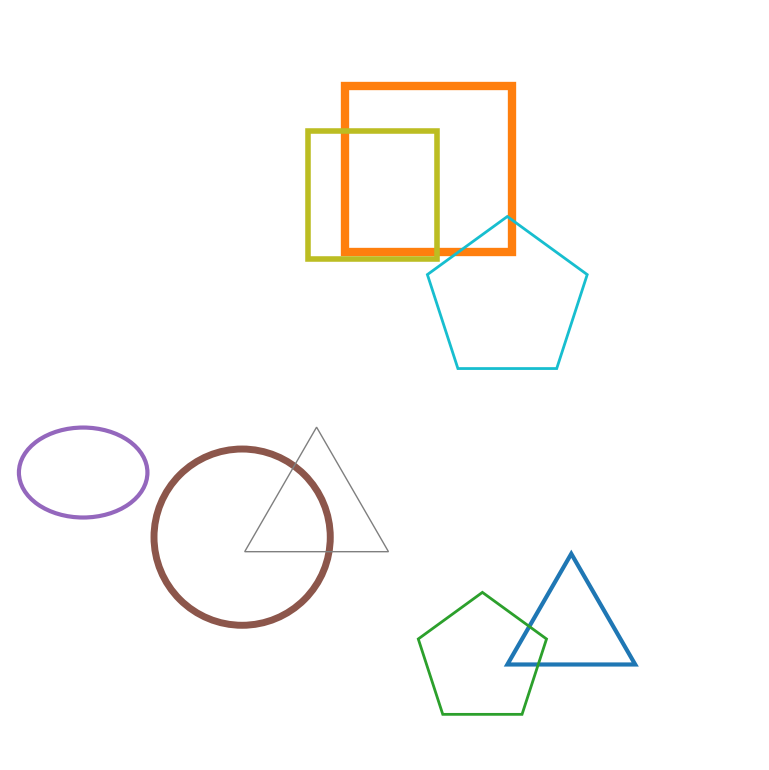[{"shape": "triangle", "thickness": 1.5, "radius": 0.48, "center": [0.742, 0.185]}, {"shape": "square", "thickness": 3, "radius": 0.54, "center": [0.557, 0.781]}, {"shape": "pentagon", "thickness": 1, "radius": 0.44, "center": [0.626, 0.143]}, {"shape": "oval", "thickness": 1.5, "radius": 0.42, "center": [0.108, 0.386]}, {"shape": "circle", "thickness": 2.5, "radius": 0.57, "center": [0.314, 0.302]}, {"shape": "triangle", "thickness": 0.5, "radius": 0.54, "center": [0.411, 0.337]}, {"shape": "square", "thickness": 2, "radius": 0.42, "center": [0.484, 0.747]}, {"shape": "pentagon", "thickness": 1, "radius": 0.55, "center": [0.659, 0.61]}]